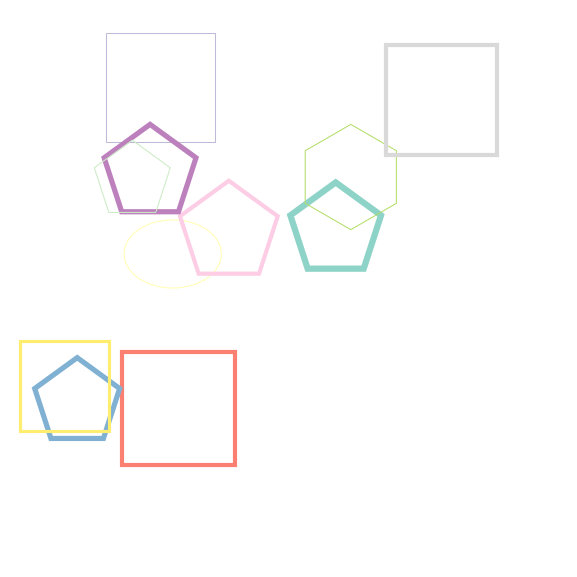[{"shape": "pentagon", "thickness": 3, "radius": 0.41, "center": [0.581, 0.601]}, {"shape": "oval", "thickness": 0.5, "radius": 0.42, "center": [0.299, 0.559]}, {"shape": "square", "thickness": 0.5, "radius": 0.47, "center": [0.278, 0.847]}, {"shape": "square", "thickness": 2, "radius": 0.49, "center": [0.309, 0.292]}, {"shape": "pentagon", "thickness": 2.5, "radius": 0.39, "center": [0.134, 0.302]}, {"shape": "hexagon", "thickness": 0.5, "radius": 0.46, "center": [0.607, 0.693]}, {"shape": "pentagon", "thickness": 2, "radius": 0.44, "center": [0.396, 0.597]}, {"shape": "square", "thickness": 2, "radius": 0.48, "center": [0.764, 0.826]}, {"shape": "pentagon", "thickness": 2.5, "radius": 0.42, "center": [0.26, 0.7]}, {"shape": "pentagon", "thickness": 0.5, "radius": 0.35, "center": [0.229, 0.687]}, {"shape": "square", "thickness": 1.5, "radius": 0.39, "center": [0.112, 0.331]}]